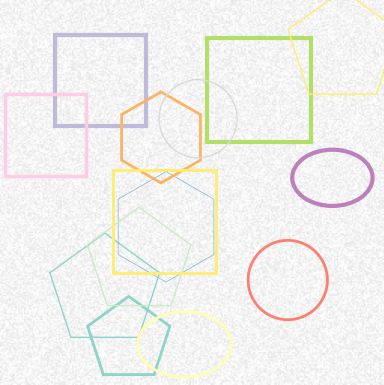[{"shape": "pentagon", "thickness": 1, "radius": 0.75, "center": [0.272, 0.245]}, {"shape": "pentagon", "thickness": 2, "radius": 0.56, "center": [0.334, 0.118]}, {"shape": "oval", "thickness": 2, "radius": 0.61, "center": [0.479, 0.105]}, {"shape": "square", "thickness": 3, "radius": 0.59, "center": [0.261, 0.791]}, {"shape": "circle", "thickness": 2, "radius": 0.51, "center": [0.747, 0.273]}, {"shape": "hexagon", "thickness": 0.5, "radius": 0.72, "center": [0.431, 0.411]}, {"shape": "hexagon", "thickness": 2, "radius": 0.59, "center": [0.418, 0.643]}, {"shape": "square", "thickness": 3, "radius": 0.68, "center": [0.672, 0.766]}, {"shape": "square", "thickness": 2.5, "radius": 0.53, "center": [0.118, 0.649]}, {"shape": "circle", "thickness": 1, "radius": 0.51, "center": [0.514, 0.692]}, {"shape": "oval", "thickness": 3, "radius": 0.52, "center": [0.863, 0.538]}, {"shape": "pentagon", "thickness": 1, "radius": 0.71, "center": [0.361, 0.32]}, {"shape": "square", "thickness": 2, "radius": 0.67, "center": [0.428, 0.425]}, {"shape": "pentagon", "thickness": 1, "radius": 0.75, "center": [0.89, 0.876]}]